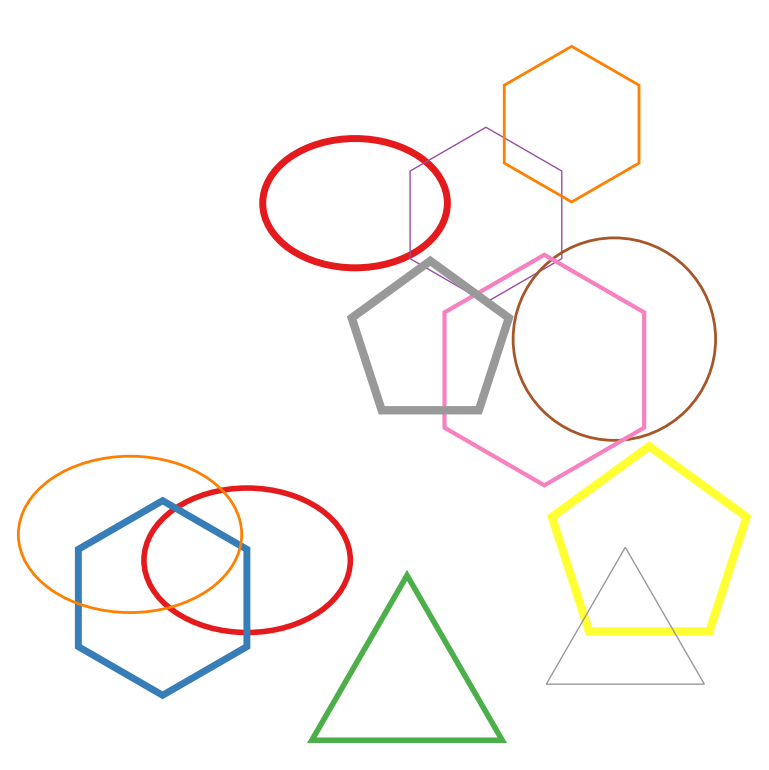[{"shape": "oval", "thickness": 2, "radius": 0.67, "center": [0.321, 0.272]}, {"shape": "oval", "thickness": 2.5, "radius": 0.6, "center": [0.461, 0.736]}, {"shape": "hexagon", "thickness": 2.5, "radius": 0.63, "center": [0.211, 0.223]}, {"shape": "triangle", "thickness": 2, "radius": 0.71, "center": [0.529, 0.11]}, {"shape": "hexagon", "thickness": 0.5, "radius": 0.57, "center": [0.631, 0.721]}, {"shape": "hexagon", "thickness": 1, "radius": 0.51, "center": [0.742, 0.839]}, {"shape": "oval", "thickness": 1, "radius": 0.73, "center": [0.169, 0.306]}, {"shape": "pentagon", "thickness": 3, "radius": 0.66, "center": [0.843, 0.288]}, {"shape": "circle", "thickness": 1, "radius": 0.66, "center": [0.798, 0.56]}, {"shape": "hexagon", "thickness": 1.5, "radius": 0.75, "center": [0.707, 0.519]}, {"shape": "triangle", "thickness": 0.5, "radius": 0.59, "center": [0.812, 0.171]}, {"shape": "pentagon", "thickness": 3, "radius": 0.54, "center": [0.559, 0.554]}]